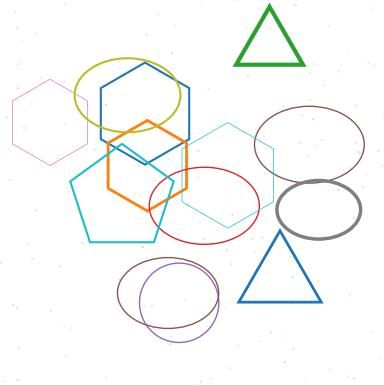[{"shape": "hexagon", "thickness": 1.5, "radius": 0.66, "center": [0.377, 0.705]}, {"shape": "triangle", "thickness": 2, "radius": 0.62, "center": [0.727, 0.277]}, {"shape": "hexagon", "thickness": 2, "radius": 0.59, "center": [0.383, 0.57]}, {"shape": "triangle", "thickness": 3, "radius": 0.5, "center": [0.7, 0.882]}, {"shape": "oval", "thickness": 1, "radius": 0.71, "center": [0.531, 0.465]}, {"shape": "circle", "thickness": 1, "radius": 0.52, "center": [0.465, 0.214]}, {"shape": "oval", "thickness": 1, "radius": 0.66, "center": [0.437, 0.239]}, {"shape": "oval", "thickness": 1, "radius": 0.71, "center": [0.804, 0.624]}, {"shape": "hexagon", "thickness": 0.5, "radius": 0.56, "center": [0.13, 0.682]}, {"shape": "oval", "thickness": 2.5, "radius": 0.54, "center": [0.828, 0.455]}, {"shape": "oval", "thickness": 1.5, "radius": 0.69, "center": [0.331, 0.753]}, {"shape": "hexagon", "thickness": 0.5, "radius": 0.69, "center": [0.592, 0.545]}, {"shape": "pentagon", "thickness": 1.5, "radius": 0.71, "center": [0.317, 0.485]}]